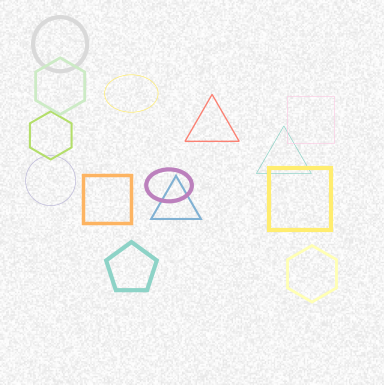[{"shape": "pentagon", "thickness": 3, "radius": 0.35, "center": [0.341, 0.302]}, {"shape": "triangle", "thickness": 0.5, "radius": 0.41, "center": [0.737, 0.59]}, {"shape": "hexagon", "thickness": 2, "radius": 0.37, "center": [0.81, 0.289]}, {"shape": "circle", "thickness": 0.5, "radius": 0.33, "center": [0.132, 0.531]}, {"shape": "triangle", "thickness": 1, "radius": 0.41, "center": [0.551, 0.674]}, {"shape": "triangle", "thickness": 1.5, "radius": 0.37, "center": [0.457, 0.469]}, {"shape": "square", "thickness": 2.5, "radius": 0.31, "center": [0.278, 0.482]}, {"shape": "hexagon", "thickness": 1.5, "radius": 0.31, "center": [0.132, 0.648]}, {"shape": "square", "thickness": 0.5, "radius": 0.31, "center": [0.806, 0.689]}, {"shape": "circle", "thickness": 3, "radius": 0.35, "center": [0.156, 0.885]}, {"shape": "oval", "thickness": 3, "radius": 0.3, "center": [0.439, 0.519]}, {"shape": "hexagon", "thickness": 2, "radius": 0.37, "center": [0.156, 0.776]}, {"shape": "oval", "thickness": 0.5, "radius": 0.35, "center": [0.341, 0.757]}, {"shape": "square", "thickness": 3, "radius": 0.4, "center": [0.78, 0.482]}]